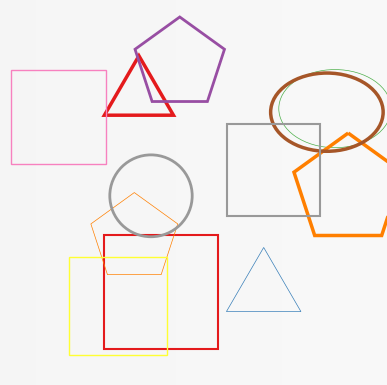[{"shape": "square", "thickness": 1.5, "radius": 0.74, "center": [0.415, 0.242]}, {"shape": "triangle", "thickness": 2.5, "radius": 0.51, "center": [0.358, 0.752]}, {"shape": "triangle", "thickness": 0.5, "radius": 0.56, "center": [0.68, 0.246]}, {"shape": "oval", "thickness": 0.5, "radius": 0.72, "center": [0.864, 0.718]}, {"shape": "pentagon", "thickness": 2, "radius": 0.61, "center": [0.464, 0.835]}, {"shape": "pentagon", "thickness": 2.5, "radius": 0.74, "center": [0.899, 0.507]}, {"shape": "pentagon", "thickness": 0.5, "radius": 0.59, "center": [0.347, 0.382]}, {"shape": "square", "thickness": 1, "radius": 0.64, "center": [0.305, 0.204]}, {"shape": "oval", "thickness": 2.5, "radius": 0.73, "center": [0.844, 0.709]}, {"shape": "square", "thickness": 1, "radius": 0.61, "center": [0.15, 0.696]}, {"shape": "square", "thickness": 1.5, "radius": 0.6, "center": [0.706, 0.559]}, {"shape": "circle", "thickness": 2, "radius": 0.53, "center": [0.39, 0.491]}]